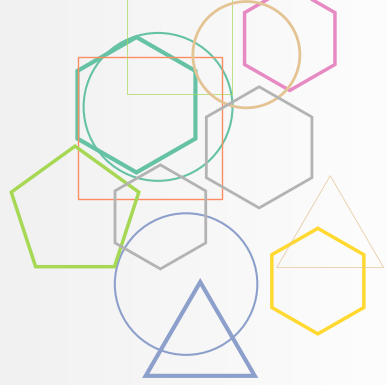[{"shape": "circle", "thickness": 1.5, "radius": 0.96, "center": [0.408, 0.722]}, {"shape": "hexagon", "thickness": 3, "radius": 0.88, "center": [0.352, 0.728]}, {"shape": "square", "thickness": 1, "radius": 0.93, "center": [0.387, 0.667]}, {"shape": "circle", "thickness": 1.5, "radius": 0.92, "center": [0.48, 0.262]}, {"shape": "triangle", "thickness": 3, "radius": 0.81, "center": [0.517, 0.105]}, {"shape": "hexagon", "thickness": 2.5, "radius": 0.67, "center": [0.748, 0.9]}, {"shape": "pentagon", "thickness": 2.5, "radius": 0.87, "center": [0.194, 0.447]}, {"shape": "square", "thickness": 0.5, "radius": 0.67, "center": [0.463, 0.891]}, {"shape": "hexagon", "thickness": 2.5, "radius": 0.69, "center": [0.82, 0.27]}, {"shape": "triangle", "thickness": 0.5, "radius": 0.8, "center": [0.852, 0.385]}, {"shape": "circle", "thickness": 2, "radius": 0.69, "center": [0.636, 0.858]}, {"shape": "hexagon", "thickness": 2, "radius": 0.68, "center": [0.414, 0.437]}, {"shape": "hexagon", "thickness": 2, "radius": 0.79, "center": [0.669, 0.617]}]